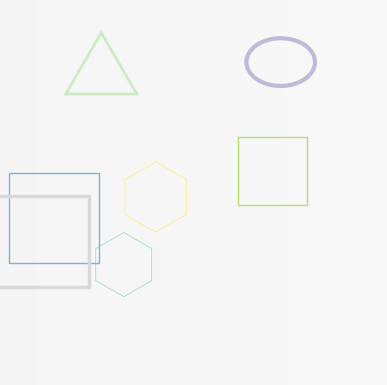[{"shape": "hexagon", "thickness": 0.5, "radius": 0.42, "center": [0.319, 0.313]}, {"shape": "oval", "thickness": 3, "radius": 0.44, "center": [0.724, 0.839]}, {"shape": "square", "thickness": 1, "radius": 0.58, "center": [0.139, 0.433]}, {"shape": "square", "thickness": 1, "radius": 0.44, "center": [0.703, 0.556]}, {"shape": "square", "thickness": 2.5, "radius": 0.59, "center": [0.111, 0.373]}, {"shape": "triangle", "thickness": 2, "radius": 0.53, "center": [0.261, 0.809]}, {"shape": "hexagon", "thickness": 0.5, "radius": 0.46, "center": [0.402, 0.488]}]